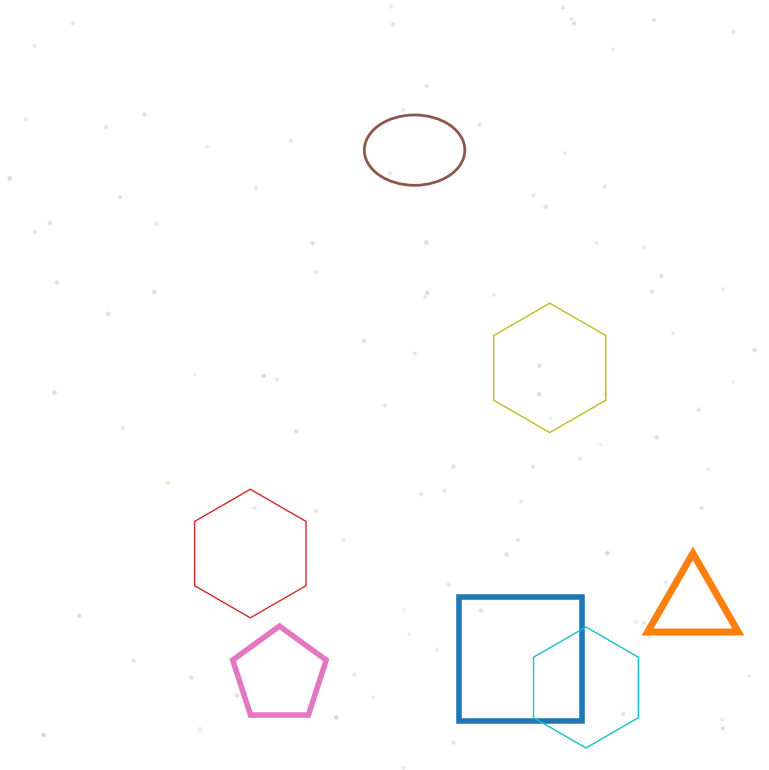[{"shape": "square", "thickness": 2, "radius": 0.4, "center": [0.676, 0.145]}, {"shape": "triangle", "thickness": 2.5, "radius": 0.34, "center": [0.9, 0.213]}, {"shape": "hexagon", "thickness": 0.5, "radius": 0.42, "center": [0.325, 0.281]}, {"shape": "oval", "thickness": 1, "radius": 0.33, "center": [0.538, 0.805]}, {"shape": "pentagon", "thickness": 2, "radius": 0.32, "center": [0.363, 0.123]}, {"shape": "hexagon", "thickness": 0.5, "radius": 0.42, "center": [0.714, 0.522]}, {"shape": "hexagon", "thickness": 0.5, "radius": 0.39, "center": [0.761, 0.107]}]